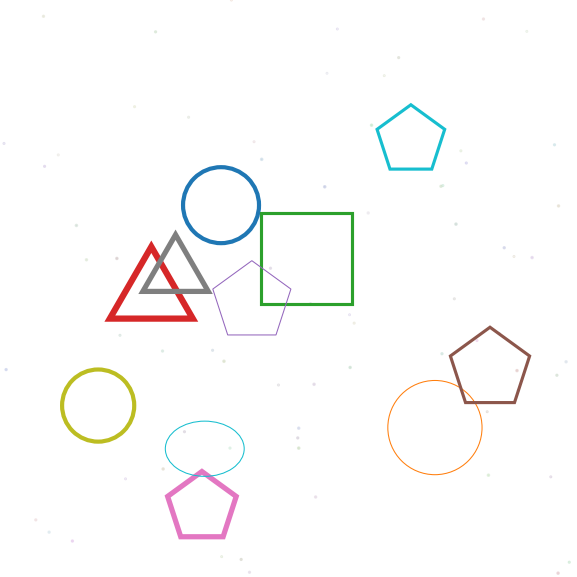[{"shape": "circle", "thickness": 2, "radius": 0.33, "center": [0.383, 0.644]}, {"shape": "circle", "thickness": 0.5, "radius": 0.41, "center": [0.753, 0.259]}, {"shape": "square", "thickness": 1.5, "radius": 0.39, "center": [0.531, 0.551]}, {"shape": "triangle", "thickness": 3, "radius": 0.41, "center": [0.262, 0.489]}, {"shape": "pentagon", "thickness": 0.5, "radius": 0.36, "center": [0.436, 0.477]}, {"shape": "pentagon", "thickness": 1.5, "radius": 0.36, "center": [0.848, 0.36]}, {"shape": "pentagon", "thickness": 2.5, "radius": 0.31, "center": [0.35, 0.12]}, {"shape": "triangle", "thickness": 2.5, "radius": 0.33, "center": [0.304, 0.527]}, {"shape": "circle", "thickness": 2, "radius": 0.31, "center": [0.17, 0.297]}, {"shape": "pentagon", "thickness": 1.5, "radius": 0.31, "center": [0.711, 0.756]}, {"shape": "oval", "thickness": 0.5, "radius": 0.34, "center": [0.355, 0.222]}]